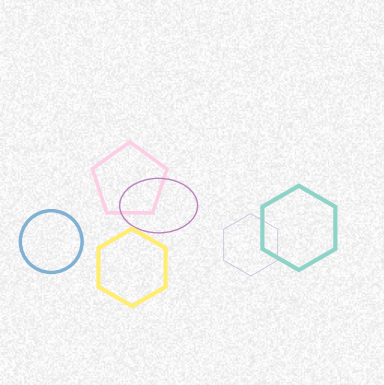[{"shape": "hexagon", "thickness": 3, "radius": 0.55, "center": [0.776, 0.408]}, {"shape": "hexagon", "thickness": 0.5, "radius": 0.4, "center": [0.651, 0.364]}, {"shape": "circle", "thickness": 2.5, "radius": 0.4, "center": [0.133, 0.373]}, {"shape": "pentagon", "thickness": 2.5, "radius": 0.51, "center": [0.337, 0.53]}, {"shape": "oval", "thickness": 1, "radius": 0.51, "center": [0.412, 0.466]}, {"shape": "hexagon", "thickness": 3, "radius": 0.5, "center": [0.343, 0.305]}]